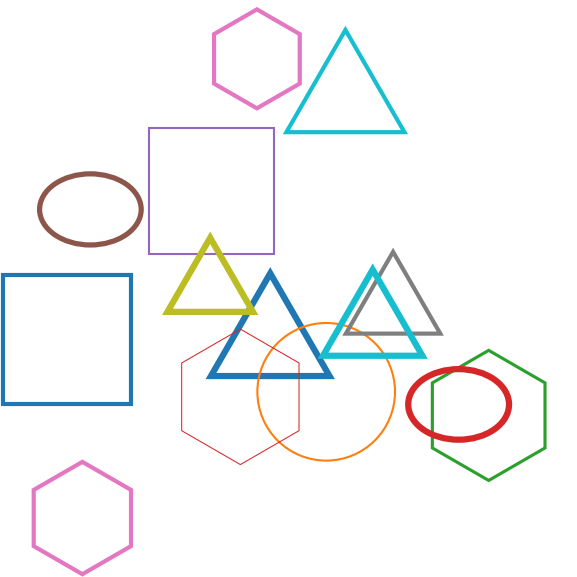[{"shape": "square", "thickness": 2, "radius": 0.56, "center": [0.116, 0.411]}, {"shape": "triangle", "thickness": 3, "radius": 0.59, "center": [0.468, 0.407]}, {"shape": "circle", "thickness": 1, "radius": 0.6, "center": [0.565, 0.321]}, {"shape": "hexagon", "thickness": 1.5, "radius": 0.56, "center": [0.846, 0.28]}, {"shape": "hexagon", "thickness": 0.5, "radius": 0.59, "center": [0.416, 0.312]}, {"shape": "oval", "thickness": 3, "radius": 0.44, "center": [0.794, 0.299]}, {"shape": "square", "thickness": 1, "radius": 0.54, "center": [0.367, 0.669]}, {"shape": "oval", "thickness": 2.5, "radius": 0.44, "center": [0.157, 0.637]}, {"shape": "hexagon", "thickness": 2, "radius": 0.43, "center": [0.445, 0.897]}, {"shape": "hexagon", "thickness": 2, "radius": 0.49, "center": [0.143, 0.102]}, {"shape": "triangle", "thickness": 2, "radius": 0.47, "center": [0.681, 0.469]}, {"shape": "triangle", "thickness": 3, "radius": 0.43, "center": [0.364, 0.502]}, {"shape": "triangle", "thickness": 3, "radius": 0.5, "center": [0.645, 0.433]}, {"shape": "triangle", "thickness": 2, "radius": 0.59, "center": [0.598, 0.829]}]